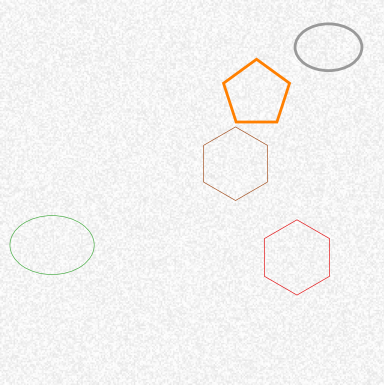[{"shape": "hexagon", "thickness": 0.5, "radius": 0.49, "center": [0.771, 0.331]}, {"shape": "oval", "thickness": 0.5, "radius": 0.55, "center": [0.135, 0.363]}, {"shape": "pentagon", "thickness": 2, "radius": 0.45, "center": [0.666, 0.756]}, {"shape": "hexagon", "thickness": 0.5, "radius": 0.48, "center": [0.612, 0.575]}, {"shape": "oval", "thickness": 2, "radius": 0.43, "center": [0.853, 0.877]}]